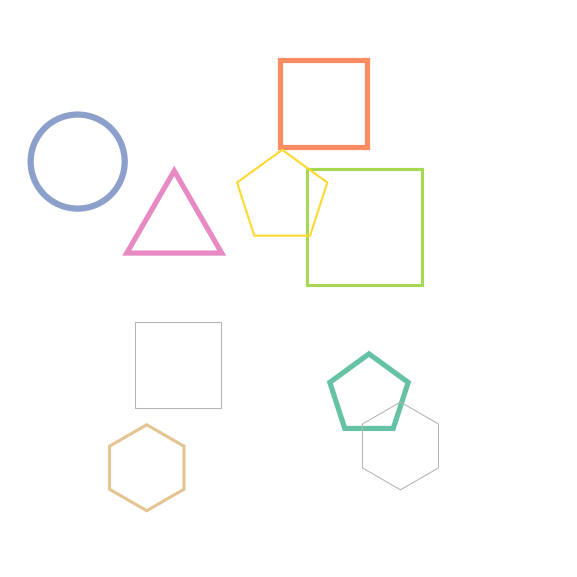[{"shape": "pentagon", "thickness": 2.5, "radius": 0.36, "center": [0.639, 0.315]}, {"shape": "square", "thickness": 2.5, "radius": 0.38, "center": [0.56, 0.819]}, {"shape": "circle", "thickness": 3, "radius": 0.41, "center": [0.135, 0.719]}, {"shape": "triangle", "thickness": 2.5, "radius": 0.47, "center": [0.302, 0.608]}, {"shape": "square", "thickness": 1.5, "radius": 0.5, "center": [0.631, 0.606]}, {"shape": "pentagon", "thickness": 1, "radius": 0.41, "center": [0.489, 0.658]}, {"shape": "hexagon", "thickness": 1.5, "radius": 0.37, "center": [0.254, 0.189]}, {"shape": "hexagon", "thickness": 0.5, "radius": 0.38, "center": [0.693, 0.227]}, {"shape": "square", "thickness": 0.5, "radius": 0.37, "center": [0.308, 0.366]}]